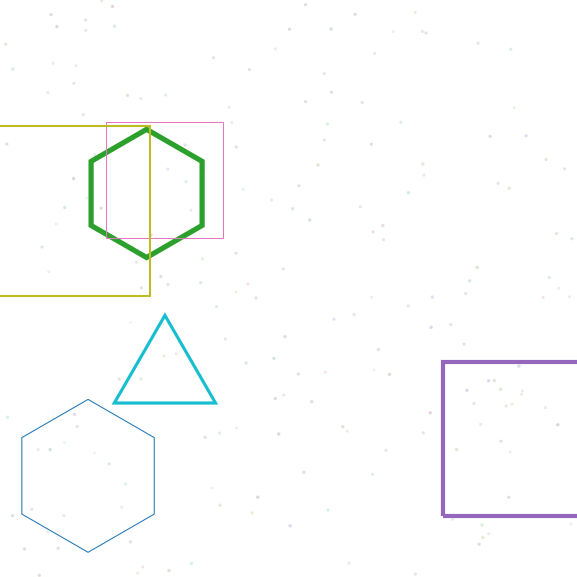[{"shape": "hexagon", "thickness": 0.5, "radius": 0.66, "center": [0.152, 0.175]}, {"shape": "hexagon", "thickness": 2.5, "radius": 0.55, "center": [0.254, 0.664]}, {"shape": "square", "thickness": 2, "radius": 0.66, "center": [0.9, 0.239]}, {"shape": "square", "thickness": 0.5, "radius": 0.51, "center": [0.285, 0.688]}, {"shape": "square", "thickness": 1, "radius": 0.73, "center": [0.114, 0.634]}, {"shape": "triangle", "thickness": 1.5, "radius": 0.51, "center": [0.286, 0.352]}]